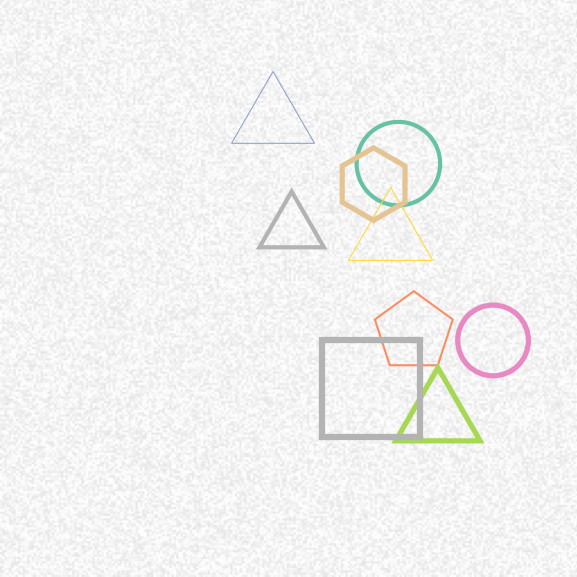[{"shape": "circle", "thickness": 2, "radius": 0.36, "center": [0.69, 0.716]}, {"shape": "pentagon", "thickness": 1, "radius": 0.35, "center": [0.717, 0.424]}, {"shape": "triangle", "thickness": 0.5, "radius": 0.41, "center": [0.473, 0.792]}, {"shape": "circle", "thickness": 2.5, "radius": 0.31, "center": [0.854, 0.41]}, {"shape": "triangle", "thickness": 2.5, "radius": 0.42, "center": [0.758, 0.278]}, {"shape": "triangle", "thickness": 0.5, "radius": 0.42, "center": [0.676, 0.59]}, {"shape": "hexagon", "thickness": 2.5, "radius": 0.31, "center": [0.647, 0.68]}, {"shape": "square", "thickness": 3, "radius": 0.42, "center": [0.642, 0.327]}, {"shape": "triangle", "thickness": 2, "radius": 0.32, "center": [0.505, 0.603]}]